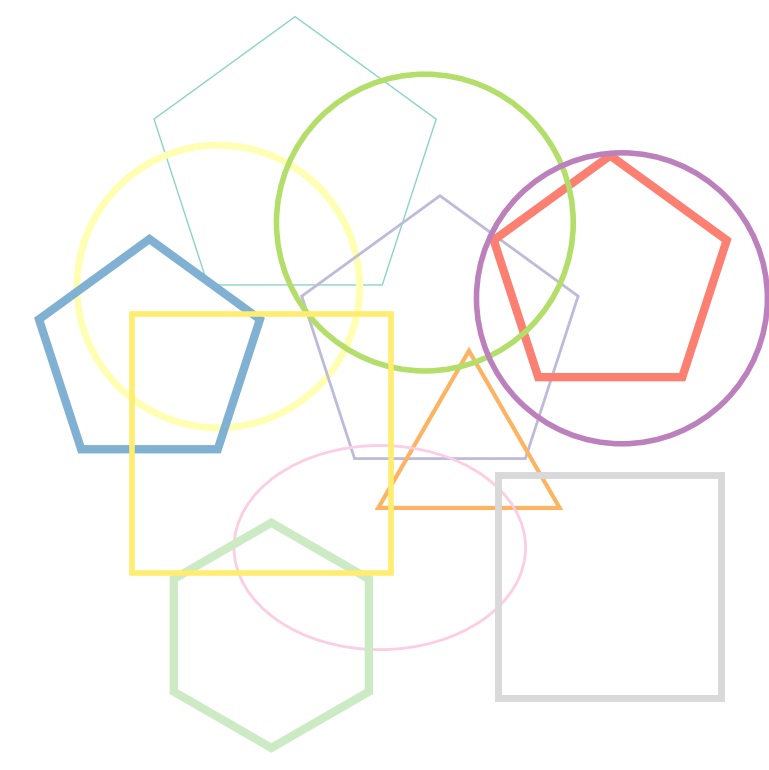[{"shape": "pentagon", "thickness": 0.5, "radius": 0.96, "center": [0.383, 0.786]}, {"shape": "circle", "thickness": 2.5, "radius": 0.92, "center": [0.283, 0.628]}, {"shape": "pentagon", "thickness": 1, "radius": 0.94, "center": [0.571, 0.557]}, {"shape": "pentagon", "thickness": 3, "radius": 0.8, "center": [0.793, 0.639]}, {"shape": "pentagon", "thickness": 3, "radius": 0.75, "center": [0.194, 0.539]}, {"shape": "triangle", "thickness": 1.5, "radius": 0.68, "center": [0.609, 0.408]}, {"shape": "circle", "thickness": 2, "radius": 0.96, "center": [0.552, 0.711]}, {"shape": "oval", "thickness": 1, "radius": 0.95, "center": [0.493, 0.289]}, {"shape": "square", "thickness": 2.5, "radius": 0.72, "center": [0.792, 0.238]}, {"shape": "circle", "thickness": 2, "radius": 0.94, "center": [0.808, 0.613]}, {"shape": "hexagon", "thickness": 3, "radius": 0.73, "center": [0.352, 0.175]}, {"shape": "square", "thickness": 2, "radius": 0.84, "center": [0.339, 0.424]}]